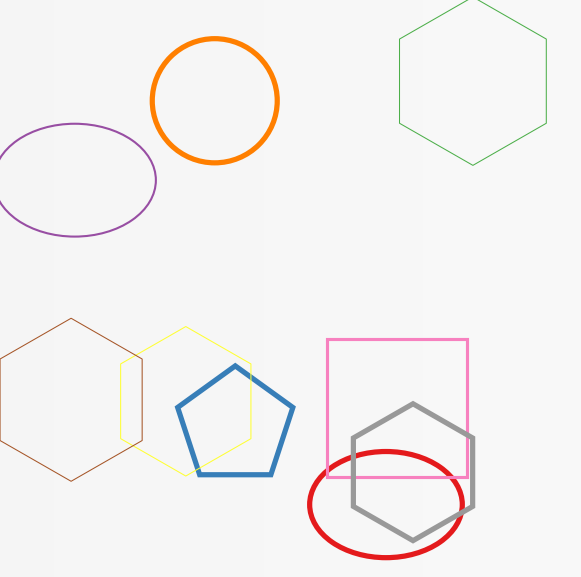[{"shape": "oval", "thickness": 2.5, "radius": 0.66, "center": [0.664, 0.125]}, {"shape": "pentagon", "thickness": 2.5, "radius": 0.52, "center": [0.405, 0.261]}, {"shape": "hexagon", "thickness": 0.5, "radius": 0.73, "center": [0.814, 0.859]}, {"shape": "oval", "thickness": 1, "radius": 0.7, "center": [0.129, 0.687]}, {"shape": "circle", "thickness": 2.5, "radius": 0.54, "center": [0.369, 0.825]}, {"shape": "hexagon", "thickness": 0.5, "radius": 0.65, "center": [0.32, 0.304]}, {"shape": "hexagon", "thickness": 0.5, "radius": 0.71, "center": [0.122, 0.307]}, {"shape": "square", "thickness": 1.5, "radius": 0.6, "center": [0.683, 0.293]}, {"shape": "hexagon", "thickness": 2.5, "radius": 0.59, "center": [0.711, 0.181]}]